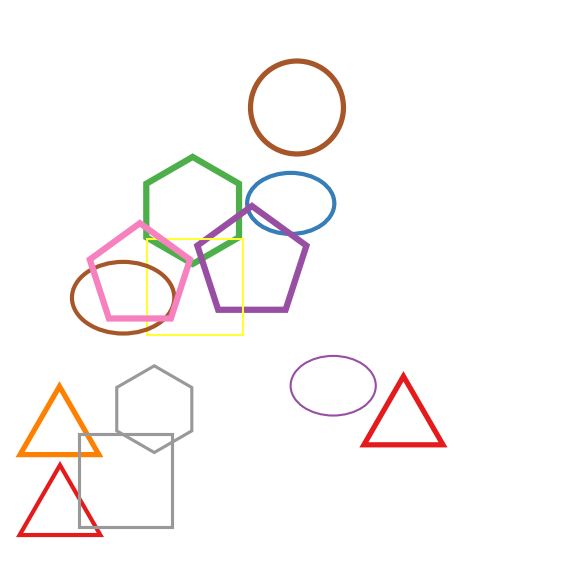[{"shape": "triangle", "thickness": 2, "radius": 0.4, "center": [0.104, 0.113]}, {"shape": "triangle", "thickness": 2.5, "radius": 0.4, "center": [0.699, 0.268]}, {"shape": "oval", "thickness": 2, "radius": 0.38, "center": [0.503, 0.647]}, {"shape": "hexagon", "thickness": 3, "radius": 0.46, "center": [0.334, 0.635]}, {"shape": "oval", "thickness": 1, "radius": 0.37, "center": [0.577, 0.331]}, {"shape": "pentagon", "thickness": 3, "radius": 0.5, "center": [0.436, 0.543]}, {"shape": "triangle", "thickness": 2.5, "radius": 0.39, "center": [0.103, 0.251]}, {"shape": "square", "thickness": 1, "radius": 0.42, "center": [0.338, 0.502]}, {"shape": "oval", "thickness": 2, "radius": 0.44, "center": [0.213, 0.484]}, {"shape": "circle", "thickness": 2.5, "radius": 0.4, "center": [0.514, 0.813]}, {"shape": "pentagon", "thickness": 3, "radius": 0.46, "center": [0.242, 0.521]}, {"shape": "square", "thickness": 1.5, "radius": 0.4, "center": [0.217, 0.167]}, {"shape": "hexagon", "thickness": 1.5, "radius": 0.38, "center": [0.267, 0.291]}]